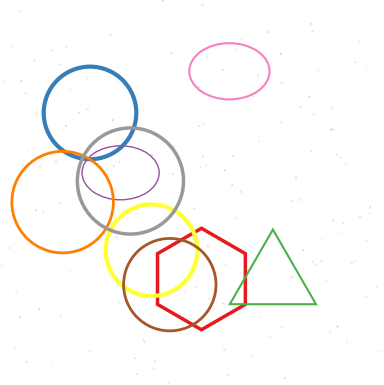[{"shape": "hexagon", "thickness": 2.5, "radius": 0.66, "center": [0.523, 0.275]}, {"shape": "circle", "thickness": 3, "radius": 0.6, "center": [0.234, 0.707]}, {"shape": "triangle", "thickness": 1.5, "radius": 0.65, "center": [0.709, 0.274]}, {"shape": "oval", "thickness": 1, "radius": 0.5, "center": [0.313, 0.551]}, {"shape": "circle", "thickness": 2, "radius": 0.66, "center": [0.163, 0.475]}, {"shape": "circle", "thickness": 3, "radius": 0.59, "center": [0.394, 0.35]}, {"shape": "circle", "thickness": 2, "radius": 0.6, "center": [0.441, 0.261]}, {"shape": "oval", "thickness": 1.5, "radius": 0.52, "center": [0.596, 0.815]}, {"shape": "circle", "thickness": 2.5, "radius": 0.69, "center": [0.339, 0.53]}]